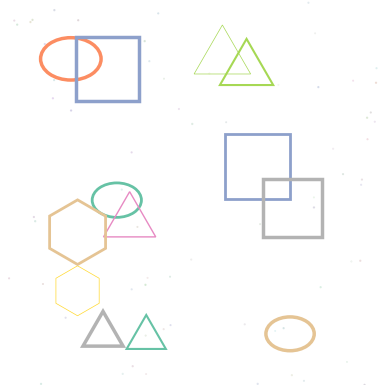[{"shape": "oval", "thickness": 2, "radius": 0.32, "center": [0.303, 0.48]}, {"shape": "triangle", "thickness": 1.5, "radius": 0.29, "center": [0.38, 0.123]}, {"shape": "oval", "thickness": 2.5, "radius": 0.39, "center": [0.184, 0.847]}, {"shape": "square", "thickness": 2.5, "radius": 0.41, "center": [0.279, 0.82]}, {"shape": "square", "thickness": 2, "radius": 0.42, "center": [0.668, 0.568]}, {"shape": "triangle", "thickness": 1, "radius": 0.39, "center": [0.337, 0.424]}, {"shape": "triangle", "thickness": 1.5, "radius": 0.4, "center": [0.64, 0.819]}, {"shape": "triangle", "thickness": 0.5, "radius": 0.42, "center": [0.578, 0.85]}, {"shape": "hexagon", "thickness": 0.5, "radius": 0.32, "center": [0.201, 0.245]}, {"shape": "oval", "thickness": 2.5, "radius": 0.31, "center": [0.753, 0.133]}, {"shape": "hexagon", "thickness": 2, "radius": 0.42, "center": [0.202, 0.397]}, {"shape": "triangle", "thickness": 2.5, "radius": 0.3, "center": [0.268, 0.131]}, {"shape": "square", "thickness": 2.5, "radius": 0.38, "center": [0.76, 0.46]}]